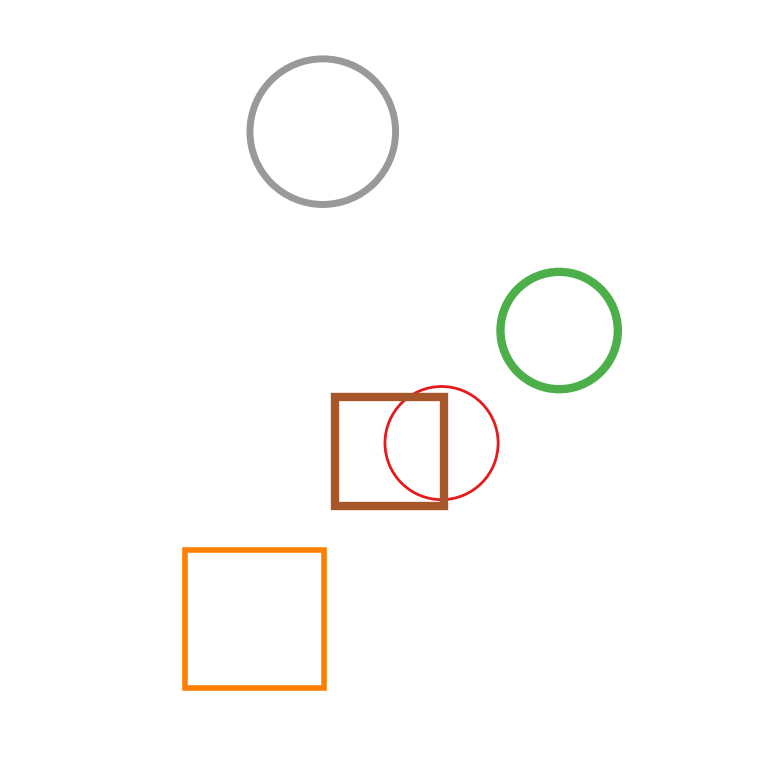[{"shape": "circle", "thickness": 1, "radius": 0.37, "center": [0.573, 0.425]}, {"shape": "circle", "thickness": 3, "radius": 0.38, "center": [0.726, 0.571]}, {"shape": "square", "thickness": 2, "radius": 0.45, "center": [0.331, 0.196]}, {"shape": "square", "thickness": 3, "radius": 0.35, "center": [0.506, 0.414]}, {"shape": "circle", "thickness": 2.5, "radius": 0.47, "center": [0.419, 0.829]}]